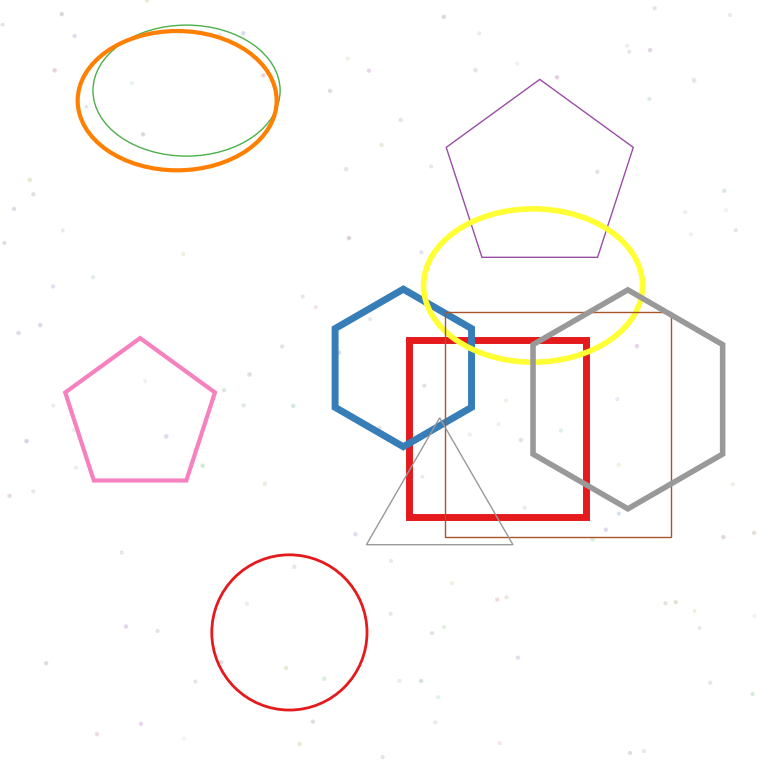[{"shape": "square", "thickness": 2.5, "radius": 0.57, "center": [0.647, 0.444]}, {"shape": "circle", "thickness": 1, "radius": 0.5, "center": [0.376, 0.179]}, {"shape": "hexagon", "thickness": 2.5, "radius": 0.51, "center": [0.524, 0.522]}, {"shape": "oval", "thickness": 0.5, "radius": 0.61, "center": [0.242, 0.882]}, {"shape": "pentagon", "thickness": 0.5, "radius": 0.64, "center": [0.701, 0.769]}, {"shape": "oval", "thickness": 1.5, "radius": 0.65, "center": [0.23, 0.869]}, {"shape": "oval", "thickness": 2, "radius": 0.71, "center": [0.692, 0.629]}, {"shape": "square", "thickness": 0.5, "radius": 0.73, "center": [0.725, 0.449]}, {"shape": "pentagon", "thickness": 1.5, "radius": 0.51, "center": [0.182, 0.459]}, {"shape": "hexagon", "thickness": 2, "radius": 0.71, "center": [0.815, 0.481]}, {"shape": "triangle", "thickness": 0.5, "radius": 0.55, "center": [0.571, 0.348]}]